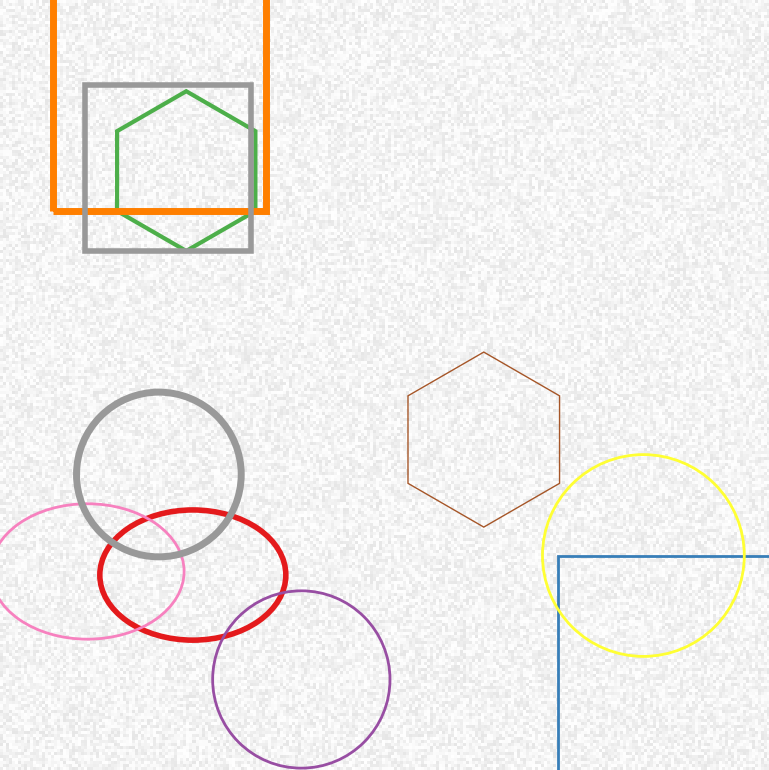[{"shape": "oval", "thickness": 2, "radius": 0.6, "center": [0.25, 0.253]}, {"shape": "square", "thickness": 1, "radius": 0.7, "center": [0.864, 0.138]}, {"shape": "hexagon", "thickness": 1.5, "radius": 0.52, "center": [0.242, 0.778]}, {"shape": "circle", "thickness": 1, "radius": 0.58, "center": [0.391, 0.118]}, {"shape": "square", "thickness": 2.5, "radius": 0.69, "center": [0.207, 0.865]}, {"shape": "circle", "thickness": 1, "radius": 0.66, "center": [0.836, 0.279]}, {"shape": "hexagon", "thickness": 0.5, "radius": 0.57, "center": [0.628, 0.429]}, {"shape": "oval", "thickness": 1, "radius": 0.63, "center": [0.113, 0.258]}, {"shape": "circle", "thickness": 2.5, "radius": 0.53, "center": [0.206, 0.384]}, {"shape": "square", "thickness": 2, "radius": 0.54, "center": [0.218, 0.782]}]